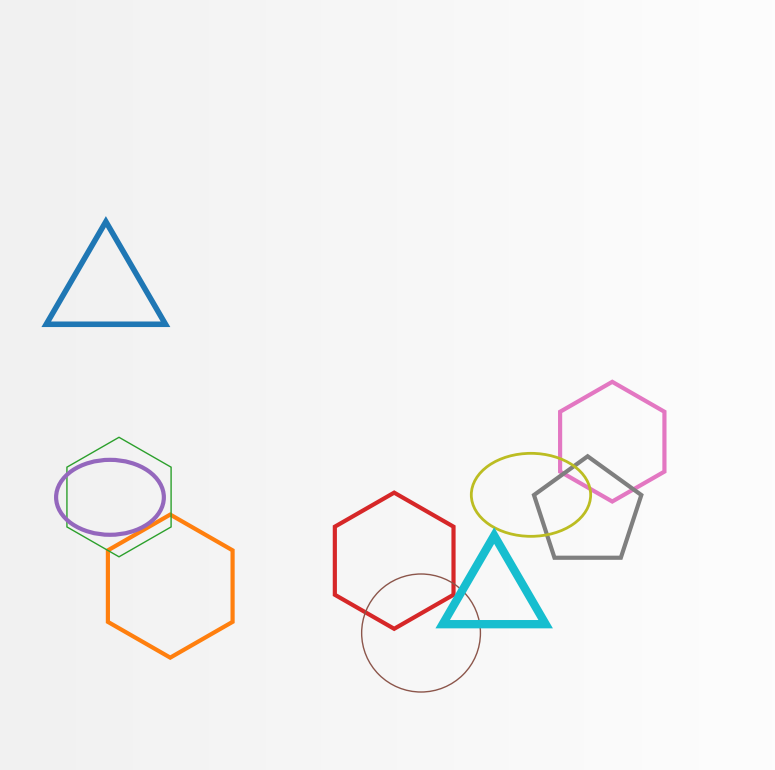[{"shape": "triangle", "thickness": 2, "radius": 0.44, "center": [0.137, 0.623]}, {"shape": "hexagon", "thickness": 1.5, "radius": 0.46, "center": [0.22, 0.239]}, {"shape": "hexagon", "thickness": 0.5, "radius": 0.39, "center": [0.154, 0.354]}, {"shape": "hexagon", "thickness": 1.5, "radius": 0.44, "center": [0.509, 0.272]}, {"shape": "oval", "thickness": 1.5, "radius": 0.35, "center": [0.142, 0.354]}, {"shape": "circle", "thickness": 0.5, "radius": 0.38, "center": [0.543, 0.178]}, {"shape": "hexagon", "thickness": 1.5, "radius": 0.39, "center": [0.79, 0.426]}, {"shape": "pentagon", "thickness": 1.5, "radius": 0.36, "center": [0.758, 0.335]}, {"shape": "oval", "thickness": 1, "radius": 0.38, "center": [0.685, 0.357]}, {"shape": "triangle", "thickness": 3, "radius": 0.38, "center": [0.638, 0.228]}]